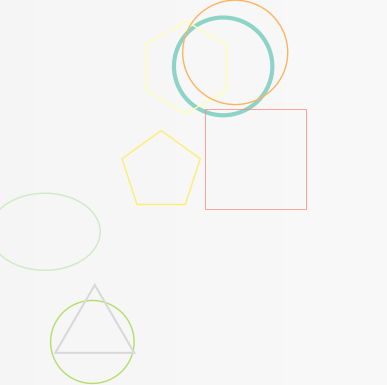[{"shape": "circle", "thickness": 3, "radius": 0.63, "center": [0.576, 0.828]}, {"shape": "hexagon", "thickness": 1, "radius": 0.6, "center": [0.481, 0.825]}, {"shape": "square", "thickness": 0.5, "radius": 0.65, "center": [0.659, 0.587]}, {"shape": "circle", "thickness": 1, "radius": 0.68, "center": [0.607, 0.864]}, {"shape": "circle", "thickness": 1, "radius": 0.54, "center": [0.238, 0.112]}, {"shape": "triangle", "thickness": 1.5, "radius": 0.59, "center": [0.245, 0.142]}, {"shape": "oval", "thickness": 1, "radius": 0.71, "center": [0.116, 0.398]}, {"shape": "pentagon", "thickness": 1, "radius": 0.53, "center": [0.416, 0.555]}]